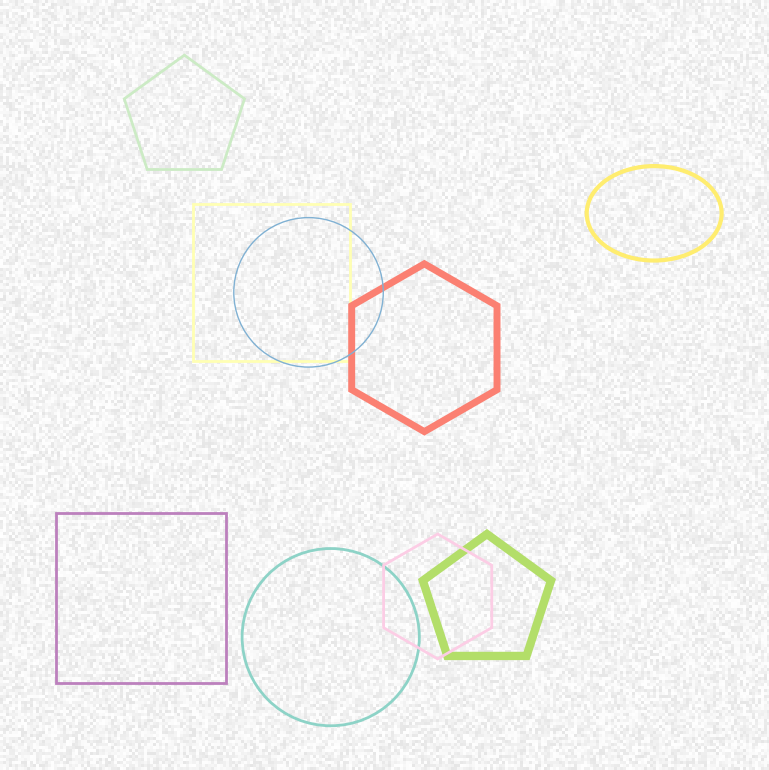[{"shape": "circle", "thickness": 1, "radius": 0.58, "center": [0.43, 0.173]}, {"shape": "square", "thickness": 1, "radius": 0.51, "center": [0.353, 0.633]}, {"shape": "hexagon", "thickness": 2.5, "radius": 0.54, "center": [0.551, 0.548]}, {"shape": "circle", "thickness": 0.5, "radius": 0.49, "center": [0.401, 0.62]}, {"shape": "pentagon", "thickness": 3, "radius": 0.44, "center": [0.632, 0.219]}, {"shape": "hexagon", "thickness": 1, "radius": 0.41, "center": [0.568, 0.225]}, {"shape": "square", "thickness": 1, "radius": 0.55, "center": [0.183, 0.223]}, {"shape": "pentagon", "thickness": 1, "radius": 0.41, "center": [0.239, 0.846]}, {"shape": "oval", "thickness": 1.5, "radius": 0.44, "center": [0.85, 0.723]}]